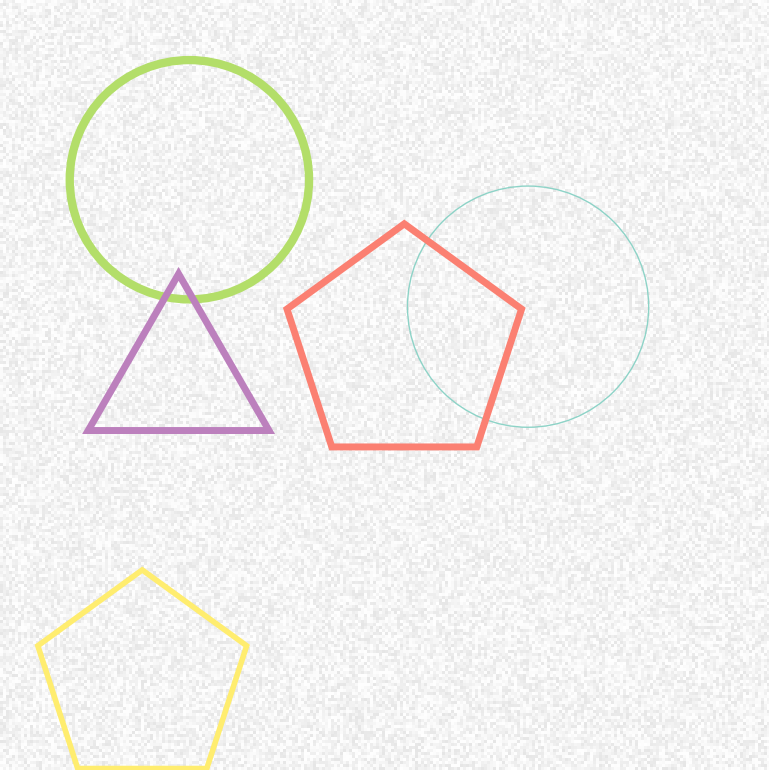[{"shape": "circle", "thickness": 0.5, "radius": 0.78, "center": [0.686, 0.602]}, {"shape": "pentagon", "thickness": 2.5, "radius": 0.8, "center": [0.525, 0.549]}, {"shape": "circle", "thickness": 3, "radius": 0.78, "center": [0.246, 0.767]}, {"shape": "triangle", "thickness": 2.5, "radius": 0.68, "center": [0.232, 0.509]}, {"shape": "pentagon", "thickness": 2, "radius": 0.71, "center": [0.185, 0.117]}]